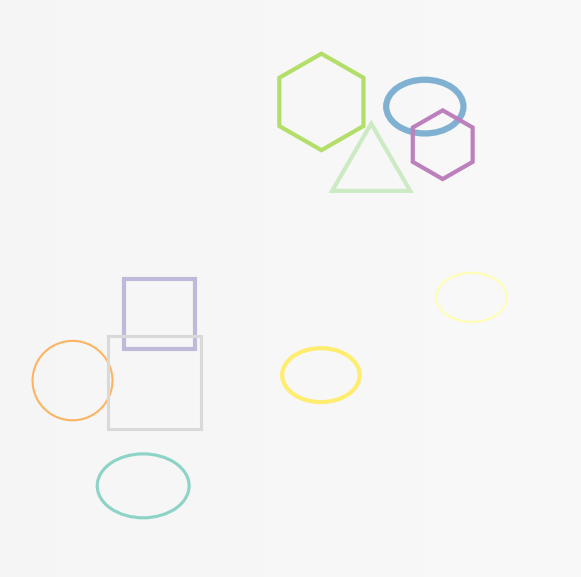[{"shape": "oval", "thickness": 1.5, "radius": 0.4, "center": [0.246, 0.158]}, {"shape": "oval", "thickness": 1, "radius": 0.3, "center": [0.811, 0.484]}, {"shape": "square", "thickness": 2, "radius": 0.3, "center": [0.274, 0.455]}, {"shape": "oval", "thickness": 3, "radius": 0.33, "center": [0.731, 0.815]}, {"shape": "circle", "thickness": 1, "radius": 0.34, "center": [0.125, 0.34]}, {"shape": "hexagon", "thickness": 2, "radius": 0.42, "center": [0.553, 0.823]}, {"shape": "square", "thickness": 1.5, "radius": 0.4, "center": [0.265, 0.336]}, {"shape": "hexagon", "thickness": 2, "radius": 0.3, "center": [0.762, 0.749]}, {"shape": "triangle", "thickness": 2, "radius": 0.39, "center": [0.639, 0.707]}, {"shape": "oval", "thickness": 2, "radius": 0.33, "center": [0.552, 0.35]}]